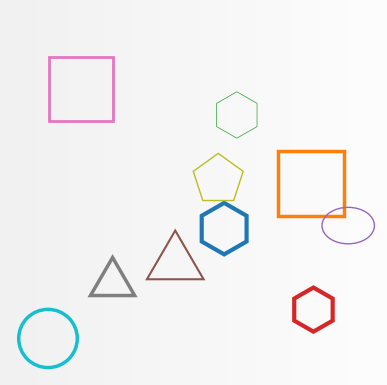[{"shape": "hexagon", "thickness": 3, "radius": 0.33, "center": [0.578, 0.406]}, {"shape": "square", "thickness": 2.5, "radius": 0.43, "center": [0.803, 0.523]}, {"shape": "hexagon", "thickness": 0.5, "radius": 0.3, "center": [0.611, 0.701]}, {"shape": "hexagon", "thickness": 3, "radius": 0.29, "center": [0.809, 0.196]}, {"shape": "oval", "thickness": 1, "radius": 0.34, "center": [0.899, 0.414]}, {"shape": "triangle", "thickness": 1.5, "radius": 0.42, "center": [0.452, 0.317]}, {"shape": "square", "thickness": 2, "radius": 0.41, "center": [0.21, 0.769]}, {"shape": "triangle", "thickness": 2.5, "radius": 0.33, "center": [0.291, 0.265]}, {"shape": "pentagon", "thickness": 1, "radius": 0.34, "center": [0.563, 0.534]}, {"shape": "circle", "thickness": 2.5, "radius": 0.38, "center": [0.124, 0.121]}]